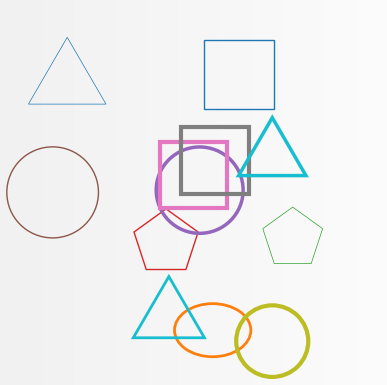[{"shape": "square", "thickness": 1, "radius": 0.45, "center": [0.616, 0.806]}, {"shape": "triangle", "thickness": 0.5, "radius": 0.58, "center": [0.173, 0.787]}, {"shape": "oval", "thickness": 2, "radius": 0.49, "center": [0.549, 0.142]}, {"shape": "pentagon", "thickness": 0.5, "radius": 0.41, "center": [0.755, 0.381]}, {"shape": "pentagon", "thickness": 1, "radius": 0.44, "center": [0.429, 0.37]}, {"shape": "circle", "thickness": 2.5, "radius": 0.56, "center": [0.515, 0.506]}, {"shape": "circle", "thickness": 1, "radius": 0.59, "center": [0.136, 0.5]}, {"shape": "square", "thickness": 3, "radius": 0.43, "center": [0.499, 0.545]}, {"shape": "square", "thickness": 3, "radius": 0.44, "center": [0.556, 0.583]}, {"shape": "circle", "thickness": 3, "radius": 0.46, "center": [0.703, 0.114]}, {"shape": "triangle", "thickness": 2, "radius": 0.53, "center": [0.436, 0.176]}, {"shape": "triangle", "thickness": 2.5, "radius": 0.5, "center": [0.703, 0.594]}]